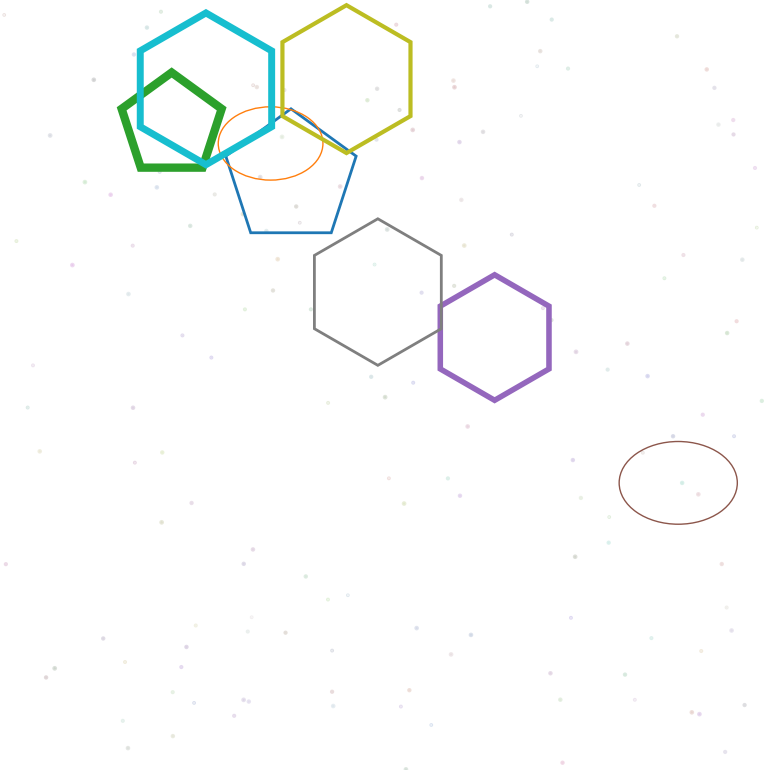[{"shape": "pentagon", "thickness": 1, "radius": 0.44, "center": [0.378, 0.77]}, {"shape": "oval", "thickness": 0.5, "radius": 0.34, "center": [0.351, 0.814]}, {"shape": "pentagon", "thickness": 3, "radius": 0.34, "center": [0.223, 0.838]}, {"shape": "hexagon", "thickness": 2, "radius": 0.41, "center": [0.642, 0.562]}, {"shape": "oval", "thickness": 0.5, "radius": 0.38, "center": [0.881, 0.373]}, {"shape": "hexagon", "thickness": 1, "radius": 0.48, "center": [0.491, 0.621]}, {"shape": "hexagon", "thickness": 1.5, "radius": 0.48, "center": [0.45, 0.897]}, {"shape": "hexagon", "thickness": 2.5, "radius": 0.49, "center": [0.267, 0.885]}]